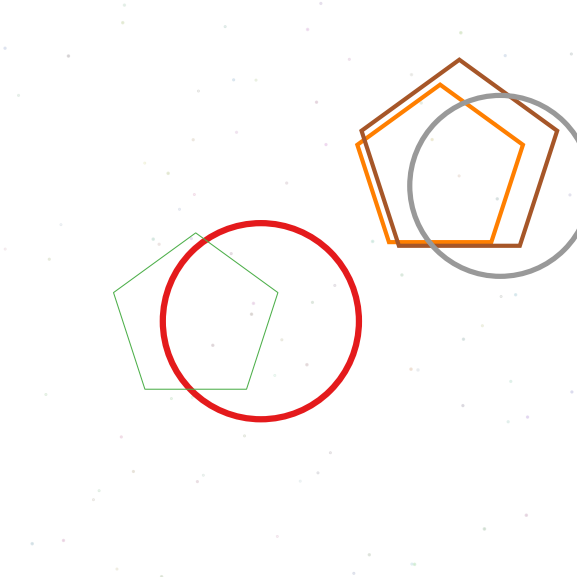[{"shape": "circle", "thickness": 3, "radius": 0.85, "center": [0.452, 0.443]}, {"shape": "pentagon", "thickness": 0.5, "radius": 0.75, "center": [0.339, 0.446]}, {"shape": "pentagon", "thickness": 2, "radius": 0.75, "center": [0.762, 0.702]}, {"shape": "pentagon", "thickness": 2, "radius": 0.89, "center": [0.795, 0.718]}, {"shape": "circle", "thickness": 2.5, "radius": 0.78, "center": [0.866, 0.677]}]